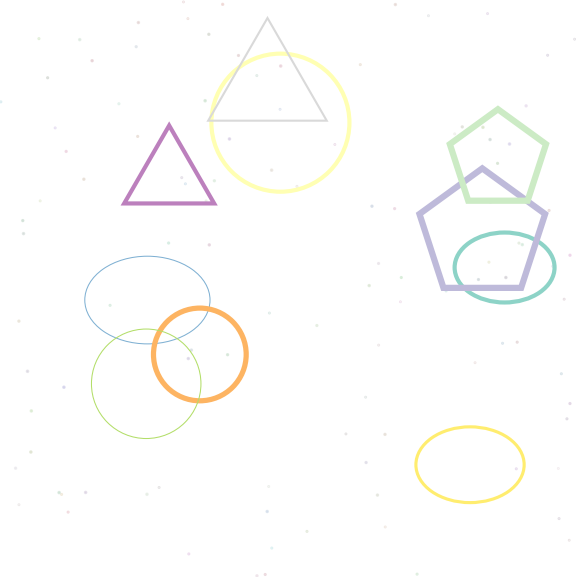[{"shape": "oval", "thickness": 2, "radius": 0.43, "center": [0.874, 0.536]}, {"shape": "circle", "thickness": 2, "radius": 0.6, "center": [0.486, 0.787]}, {"shape": "pentagon", "thickness": 3, "radius": 0.57, "center": [0.835, 0.593]}, {"shape": "oval", "thickness": 0.5, "radius": 0.54, "center": [0.255, 0.48]}, {"shape": "circle", "thickness": 2.5, "radius": 0.4, "center": [0.346, 0.385]}, {"shape": "circle", "thickness": 0.5, "radius": 0.47, "center": [0.253, 0.335]}, {"shape": "triangle", "thickness": 1, "radius": 0.59, "center": [0.463, 0.849]}, {"shape": "triangle", "thickness": 2, "radius": 0.45, "center": [0.293, 0.692]}, {"shape": "pentagon", "thickness": 3, "radius": 0.44, "center": [0.862, 0.722]}, {"shape": "oval", "thickness": 1.5, "radius": 0.47, "center": [0.814, 0.194]}]